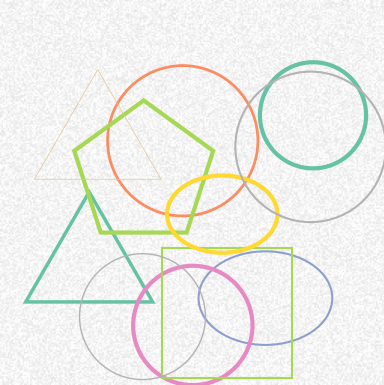[{"shape": "triangle", "thickness": 2.5, "radius": 0.95, "center": [0.232, 0.311]}, {"shape": "circle", "thickness": 3, "radius": 0.69, "center": [0.813, 0.701]}, {"shape": "circle", "thickness": 2, "radius": 0.98, "center": [0.475, 0.634]}, {"shape": "oval", "thickness": 1.5, "radius": 0.87, "center": [0.689, 0.226]}, {"shape": "circle", "thickness": 3, "radius": 0.77, "center": [0.501, 0.155]}, {"shape": "pentagon", "thickness": 3, "radius": 0.95, "center": [0.373, 0.549]}, {"shape": "square", "thickness": 1.5, "radius": 0.84, "center": [0.589, 0.187]}, {"shape": "oval", "thickness": 3, "radius": 0.72, "center": [0.577, 0.444]}, {"shape": "triangle", "thickness": 0.5, "radius": 0.95, "center": [0.254, 0.629]}, {"shape": "circle", "thickness": 1.5, "radius": 0.98, "center": [0.807, 0.618]}, {"shape": "circle", "thickness": 1, "radius": 0.82, "center": [0.37, 0.178]}]